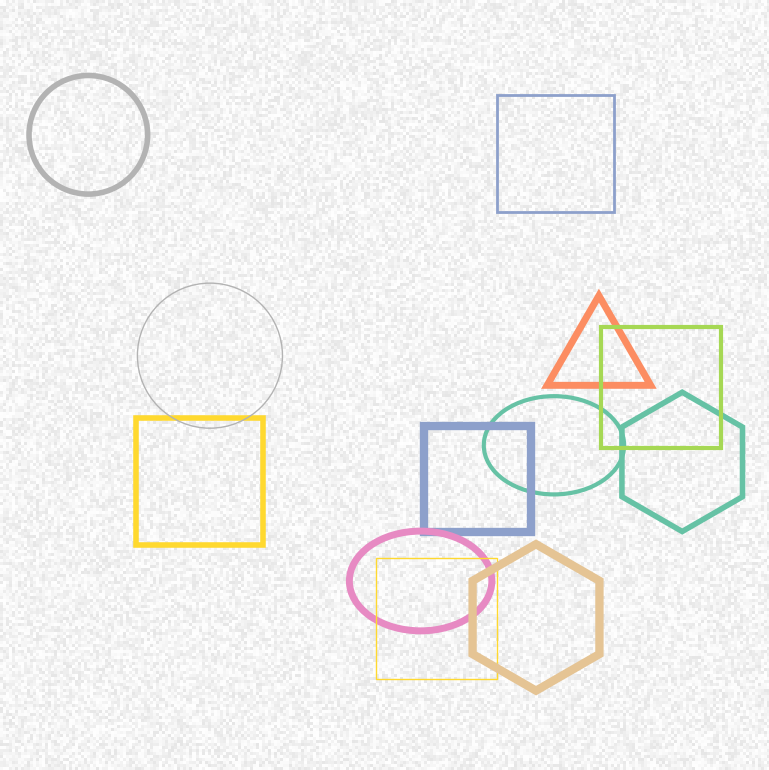[{"shape": "oval", "thickness": 1.5, "radius": 0.46, "center": [0.719, 0.422]}, {"shape": "hexagon", "thickness": 2, "radius": 0.45, "center": [0.886, 0.4]}, {"shape": "triangle", "thickness": 2.5, "radius": 0.39, "center": [0.778, 0.538]}, {"shape": "square", "thickness": 3, "radius": 0.35, "center": [0.621, 0.378]}, {"shape": "square", "thickness": 1, "radius": 0.38, "center": [0.722, 0.801]}, {"shape": "oval", "thickness": 2.5, "radius": 0.46, "center": [0.546, 0.245]}, {"shape": "square", "thickness": 1.5, "radius": 0.39, "center": [0.858, 0.497]}, {"shape": "square", "thickness": 2, "radius": 0.41, "center": [0.259, 0.375]}, {"shape": "square", "thickness": 0.5, "radius": 0.39, "center": [0.567, 0.197]}, {"shape": "hexagon", "thickness": 3, "radius": 0.48, "center": [0.696, 0.198]}, {"shape": "circle", "thickness": 2, "radius": 0.39, "center": [0.115, 0.825]}, {"shape": "circle", "thickness": 0.5, "radius": 0.47, "center": [0.273, 0.538]}]